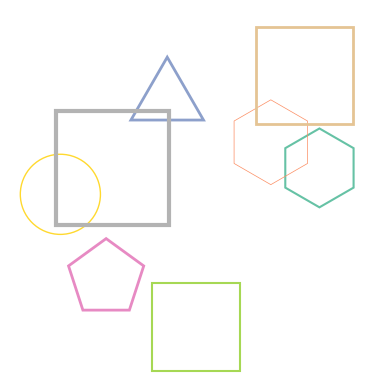[{"shape": "hexagon", "thickness": 1.5, "radius": 0.51, "center": [0.83, 0.564]}, {"shape": "hexagon", "thickness": 0.5, "radius": 0.55, "center": [0.703, 0.631]}, {"shape": "triangle", "thickness": 2, "radius": 0.54, "center": [0.434, 0.743]}, {"shape": "pentagon", "thickness": 2, "radius": 0.51, "center": [0.276, 0.278]}, {"shape": "square", "thickness": 1.5, "radius": 0.57, "center": [0.51, 0.151]}, {"shape": "circle", "thickness": 1, "radius": 0.52, "center": [0.157, 0.495]}, {"shape": "square", "thickness": 2, "radius": 0.63, "center": [0.791, 0.804]}, {"shape": "square", "thickness": 3, "radius": 0.74, "center": [0.292, 0.563]}]